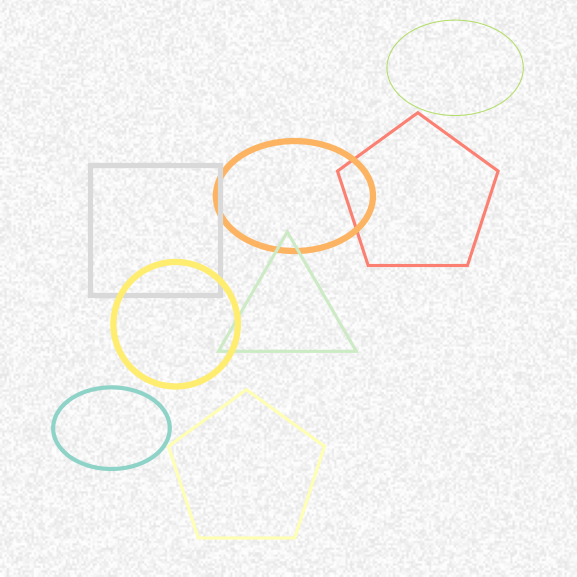[{"shape": "oval", "thickness": 2, "radius": 0.5, "center": [0.193, 0.258]}, {"shape": "pentagon", "thickness": 1.5, "radius": 0.71, "center": [0.427, 0.182]}, {"shape": "pentagon", "thickness": 1.5, "radius": 0.73, "center": [0.723, 0.658]}, {"shape": "oval", "thickness": 3, "radius": 0.68, "center": [0.51, 0.66]}, {"shape": "oval", "thickness": 0.5, "radius": 0.59, "center": [0.788, 0.882]}, {"shape": "square", "thickness": 2.5, "radius": 0.56, "center": [0.268, 0.6]}, {"shape": "triangle", "thickness": 1.5, "radius": 0.69, "center": [0.498, 0.46]}, {"shape": "circle", "thickness": 3, "radius": 0.54, "center": [0.304, 0.438]}]